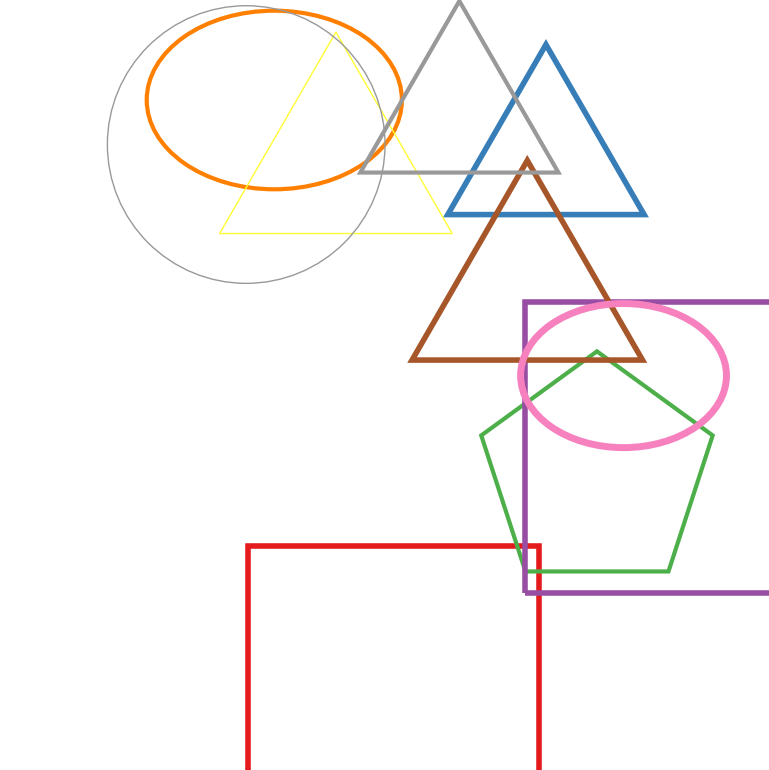[{"shape": "square", "thickness": 2, "radius": 0.95, "center": [0.511, 0.101]}, {"shape": "triangle", "thickness": 2, "radius": 0.74, "center": [0.709, 0.795]}, {"shape": "pentagon", "thickness": 1.5, "radius": 0.79, "center": [0.775, 0.386]}, {"shape": "square", "thickness": 2, "radius": 0.94, "center": [0.87, 0.419]}, {"shape": "oval", "thickness": 1.5, "radius": 0.83, "center": [0.356, 0.87]}, {"shape": "triangle", "thickness": 0.5, "radius": 0.87, "center": [0.436, 0.784]}, {"shape": "triangle", "thickness": 2, "radius": 0.86, "center": [0.685, 0.619]}, {"shape": "oval", "thickness": 2.5, "radius": 0.67, "center": [0.81, 0.512]}, {"shape": "circle", "thickness": 0.5, "radius": 0.9, "center": [0.32, 0.812]}, {"shape": "triangle", "thickness": 1.5, "radius": 0.74, "center": [0.597, 0.85]}]